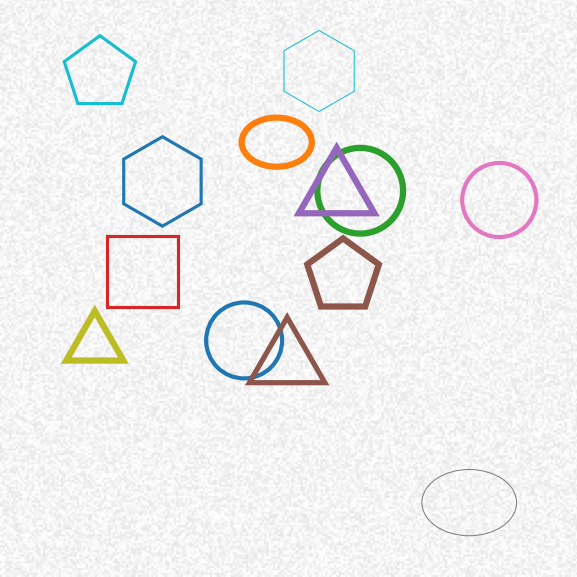[{"shape": "circle", "thickness": 2, "radius": 0.33, "center": [0.423, 0.41]}, {"shape": "hexagon", "thickness": 1.5, "radius": 0.39, "center": [0.281, 0.685]}, {"shape": "oval", "thickness": 3, "radius": 0.3, "center": [0.479, 0.753]}, {"shape": "circle", "thickness": 3, "radius": 0.37, "center": [0.624, 0.669]}, {"shape": "square", "thickness": 1.5, "radius": 0.31, "center": [0.247, 0.529]}, {"shape": "triangle", "thickness": 3, "radius": 0.38, "center": [0.583, 0.668]}, {"shape": "triangle", "thickness": 2.5, "radius": 0.38, "center": [0.497, 0.374]}, {"shape": "pentagon", "thickness": 3, "radius": 0.33, "center": [0.594, 0.521]}, {"shape": "circle", "thickness": 2, "radius": 0.32, "center": [0.865, 0.653]}, {"shape": "oval", "thickness": 0.5, "radius": 0.41, "center": [0.813, 0.129]}, {"shape": "triangle", "thickness": 3, "radius": 0.29, "center": [0.164, 0.403]}, {"shape": "hexagon", "thickness": 0.5, "radius": 0.35, "center": [0.553, 0.876]}, {"shape": "pentagon", "thickness": 1.5, "radius": 0.32, "center": [0.173, 0.872]}]